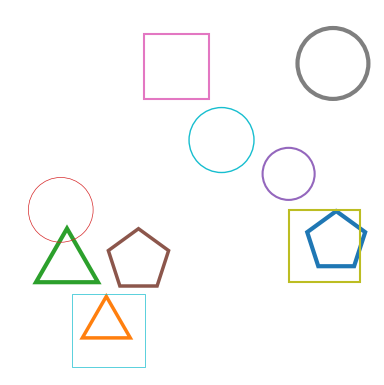[{"shape": "pentagon", "thickness": 3, "radius": 0.4, "center": [0.873, 0.373]}, {"shape": "triangle", "thickness": 2.5, "radius": 0.36, "center": [0.276, 0.158]}, {"shape": "triangle", "thickness": 3, "radius": 0.46, "center": [0.174, 0.313]}, {"shape": "circle", "thickness": 0.5, "radius": 0.42, "center": [0.158, 0.455]}, {"shape": "circle", "thickness": 1.5, "radius": 0.34, "center": [0.75, 0.548]}, {"shape": "pentagon", "thickness": 2.5, "radius": 0.41, "center": [0.36, 0.324]}, {"shape": "square", "thickness": 1.5, "radius": 0.42, "center": [0.459, 0.828]}, {"shape": "circle", "thickness": 3, "radius": 0.46, "center": [0.865, 0.835]}, {"shape": "square", "thickness": 1.5, "radius": 0.46, "center": [0.844, 0.361]}, {"shape": "circle", "thickness": 1, "radius": 0.42, "center": [0.575, 0.636]}, {"shape": "square", "thickness": 0.5, "radius": 0.48, "center": [0.281, 0.141]}]